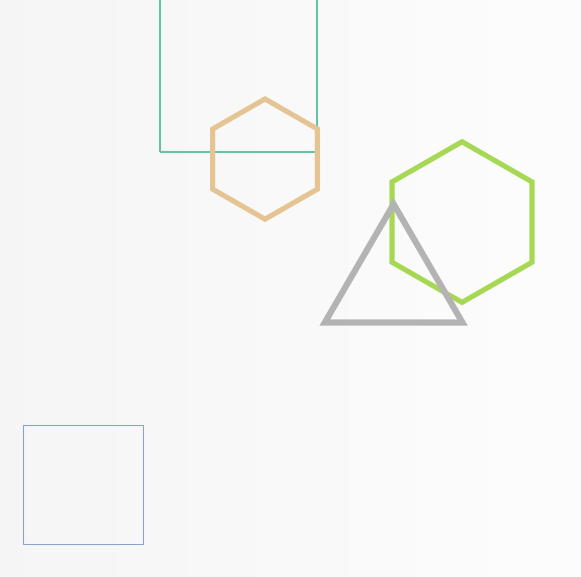[{"shape": "square", "thickness": 1, "radius": 0.68, "center": [0.41, 0.872]}, {"shape": "square", "thickness": 0.5, "radius": 0.52, "center": [0.143, 0.16]}, {"shape": "hexagon", "thickness": 2.5, "radius": 0.7, "center": [0.795, 0.615]}, {"shape": "hexagon", "thickness": 2.5, "radius": 0.52, "center": [0.456, 0.724]}, {"shape": "triangle", "thickness": 3, "radius": 0.68, "center": [0.677, 0.509]}]